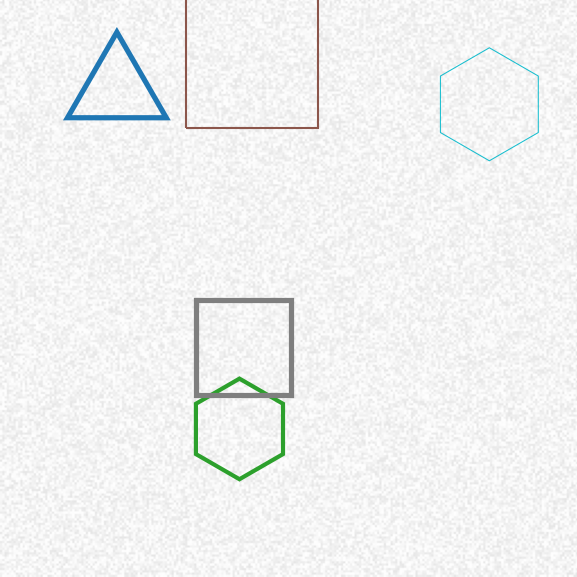[{"shape": "triangle", "thickness": 2.5, "radius": 0.49, "center": [0.202, 0.845]}, {"shape": "hexagon", "thickness": 2, "radius": 0.44, "center": [0.415, 0.256]}, {"shape": "square", "thickness": 1, "radius": 0.57, "center": [0.436, 0.893]}, {"shape": "square", "thickness": 2.5, "radius": 0.41, "center": [0.421, 0.397]}, {"shape": "hexagon", "thickness": 0.5, "radius": 0.49, "center": [0.847, 0.819]}]